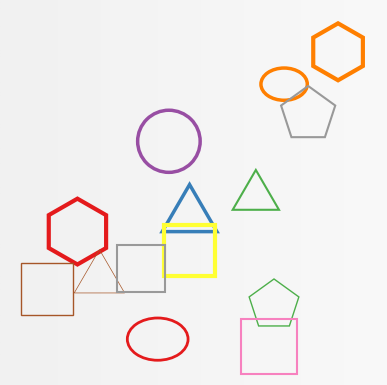[{"shape": "oval", "thickness": 2, "radius": 0.39, "center": [0.407, 0.119]}, {"shape": "hexagon", "thickness": 3, "radius": 0.43, "center": [0.2, 0.399]}, {"shape": "triangle", "thickness": 2.5, "radius": 0.41, "center": [0.489, 0.439]}, {"shape": "pentagon", "thickness": 1, "radius": 0.34, "center": [0.707, 0.208]}, {"shape": "triangle", "thickness": 1.5, "radius": 0.34, "center": [0.66, 0.49]}, {"shape": "circle", "thickness": 2.5, "radius": 0.4, "center": [0.436, 0.633]}, {"shape": "oval", "thickness": 2.5, "radius": 0.3, "center": [0.733, 0.781]}, {"shape": "hexagon", "thickness": 3, "radius": 0.37, "center": [0.872, 0.865]}, {"shape": "square", "thickness": 3, "radius": 0.33, "center": [0.489, 0.35]}, {"shape": "triangle", "thickness": 0.5, "radius": 0.38, "center": [0.257, 0.277]}, {"shape": "square", "thickness": 1, "radius": 0.34, "center": [0.122, 0.25]}, {"shape": "square", "thickness": 1.5, "radius": 0.36, "center": [0.694, 0.1]}, {"shape": "pentagon", "thickness": 1.5, "radius": 0.37, "center": [0.795, 0.703]}, {"shape": "square", "thickness": 1.5, "radius": 0.31, "center": [0.364, 0.302]}]